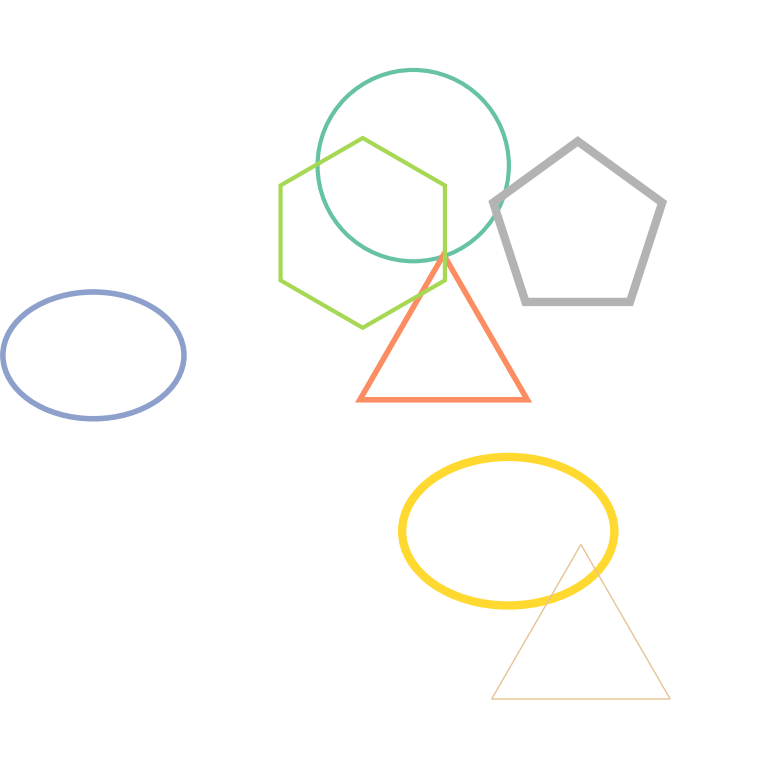[{"shape": "circle", "thickness": 1.5, "radius": 0.62, "center": [0.537, 0.785]}, {"shape": "triangle", "thickness": 2, "radius": 0.63, "center": [0.576, 0.544]}, {"shape": "oval", "thickness": 2, "radius": 0.59, "center": [0.121, 0.538]}, {"shape": "hexagon", "thickness": 1.5, "radius": 0.62, "center": [0.471, 0.698]}, {"shape": "oval", "thickness": 3, "radius": 0.69, "center": [0.66, 0.31]}, {"shape": "triangle", "thickness": 0.5, "radius": 0.67, "center": [0.754, 0.159]}, {"shape": "pentagon", "thickness": 3, "radius": 0.58, "center": [0.75, 0.701]}]